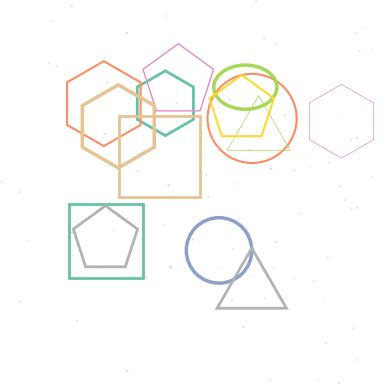[{"shape": "hexagon", "thickness": 2, "radius": 0.42, "center": [0.43, 0.732]}, {"shape": "square", "thickness": 2, "radius": 0.48, "center": [0.275, 0.374]}, {"shape": "circle", "thickness": 1.5, "radius": 0.58, "center": [0.655, 0.692]}, {"shape": "hexagon", "thickness": 1.5, "radius": 0.55, "center": [0.27, 0.731]}, {"shape": "circle", "thickness": 2.5, "radius": 0.42, "center": [0.569, 0.35]}, {"shape": "pentagon", "thickness": 1, "radius": 0.48, "center": [0.463, 0.79]}, {"shape": "hexagon", "thickness": 0.5, "radius": 0.48, "center": [0.887, 0.685]}, {"shape": "triangle", "thickness": 0.5, "radius": 0.47, "center": [0.672, 0.657]}, {"shape": "oval", "thickness": 2.5, "radius": 0.41, "center": [0.637, 0.774]}, {"shape": "pentagon", "thickness": 1.5, "radius": 0.44, "center": [0.628, 0.717]}, {"shape": "square", "thickness": 2, "radius": 0.53, "center": [0.414, 0.593]}, {"shape": "hexagon", "thickness": 2.5, "radius": 0.54, "center": [0.307, 0.672]}, {"shape": "pentagon", "thickness": 2, "radius": 0.44, "center": [0.274, 0.378]}, {"shape": "triangle", "thickness": 2, "radius": 0.52, "center": [0.654, 0.251]}]